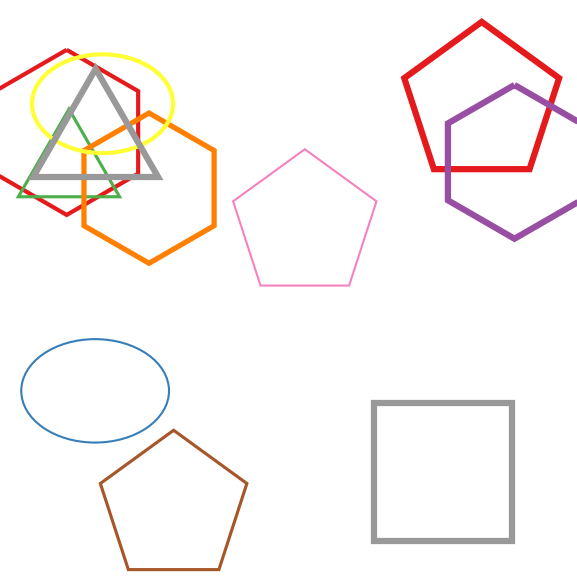[{"shape": "hexagon", "thickness": 2, "radius": 0.71, "center": [0.115, 0.77]}, {"shape": "pentagon", "thickness": 3, "radius": 0.7, "center": [0.834, 0.82]}, {"shape": "oval", "thickness": 1, "radius": 0.64, "center": [0.165, 0.322]}, {"shape": "triangle", "thickness": 1.5, "radius": 0.51, "center": [0.119, 0.709]}, {"shape": "hexagon", "thickness": 3, "radius": 0.67, "center": [0.891, 0.719]}, {"shape": "hexagon", "thickness": 2.5, "radius": 0.65, "center": [0.258, 0.673]}, {"shape": "oval", "thickness": 2, "radius": 0.61, "center": [0.178, 0.82]}, {"shape": "pentagon", "thickness": 1.5, "radius": 0.67, "center": [0.301, 0.121]}, {"shape": "pentagon", "thickness": 1, "radius": 0.65, "center": [0.528, 0.61]}, {"shape": "square", "thickness": 3, "radius": 0.6, "center": [0.767, 0.182]}, {"shape": "triangle", "thickness": 3, "radius": 0.62, "center": [0.166, 0.755]}]